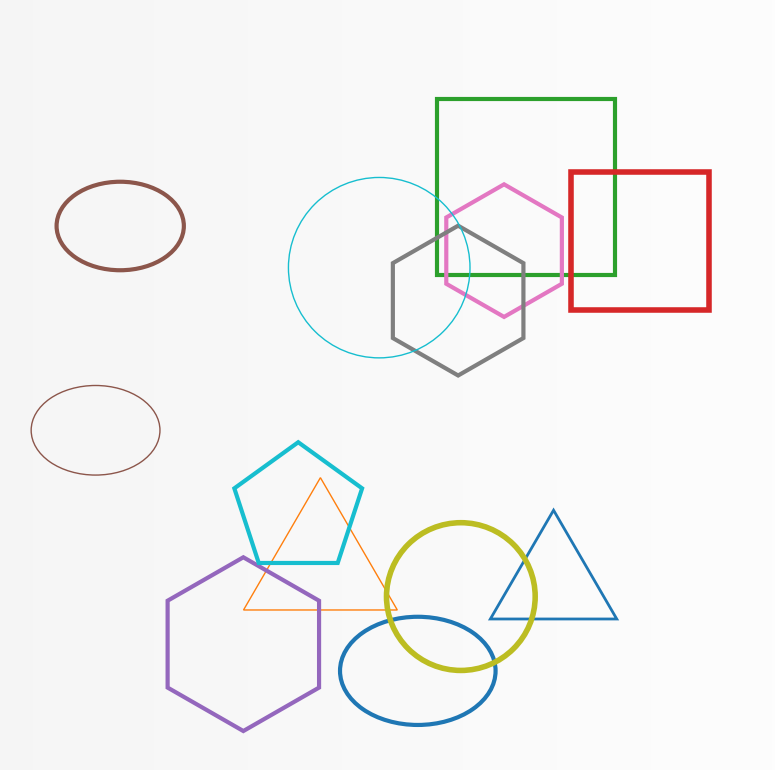[{"shape": "oval", "thickness": 1.5, "radius": 0.5, "center": [0.539, 0.129]}, {"shape": "triangle", "thickness": 1, "radius": 0.47, "center": [0.714, 0.243]}, {"shape": "triangle", "thickness": 0.5, "radius": 0.57, "center": [0.413, 0.265]}, {"shape": "square", "thickness": 1.5, "radius": 0.57, "center": [0.679, 0.757]}, {"shape": "square", "thickness": 2, "radius": 0.45, "center": [0.826, 0.687]}, {"shape": "hexagon", "thickness": 1.5, "radius": 0.56, "center": [0.314, 0.163]}, {"shape": "oval", "thickness": 1.5, "radius": 0.41, "center": [0.155, 0.707]}, {"shape": "oval", "thickness": 0.5, "radius": 0.42, "center": [0.123, 0.441]}, {"shape": "hexagon", "thickness": 1.5, "radius": 0.43, "center": [0.65, 0.675]}, {"shape": "hexagon", "thickness": 1.5, "radius": 0.49, "center": [0.591, 0.61]}, {"shape": "circle", "thickness": 2, "radius": 0.48, "center": [0.595, 0.225]}, {"shape": "pentagon", "thickness": 1.5, "radius": 0.43, "center": [0.385, 0.339]}, {"shape": "circle", "thickness": 0.5, "radius": 0.59, "center": [0.489, 0.652]}]